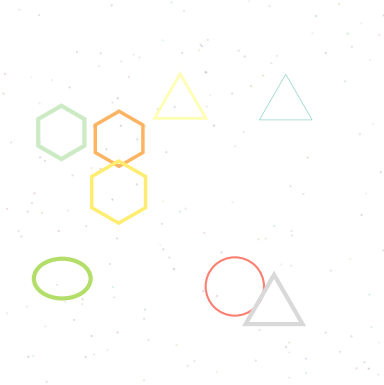[{"shape": "triangle", "thickness": 0.5, "radius": 0.4, "center": [0.742, 0.728]}, {"shape": "triangle", "thickness": 2, "radius": 0.38, "center": [0.468, 0.731]}, {"shape": "circle", "thickness": 1.5, "radius": 0.38, "center": [0.61, 0.256]}, {"shape": "hexagon", "thickness": 2.5, "radius": 0.36, "center": [0.309, 0.64]}, {"shape": "oval", "thickness": 3, "radius": 0.37, "center": [0.162, 0.276]}, {"shape": "triangle", "thickness": 3, "radius": 0.43, "center": [0.712, 0.201]}, {"shape": "hexagon", "thickness": 3, "radius": 0.35, "center": [0.159, 0.656]}, {"shape": "hexagon", "thickness": 2.5, "radius": 0.4, "center": [0.308, 0.501]}]